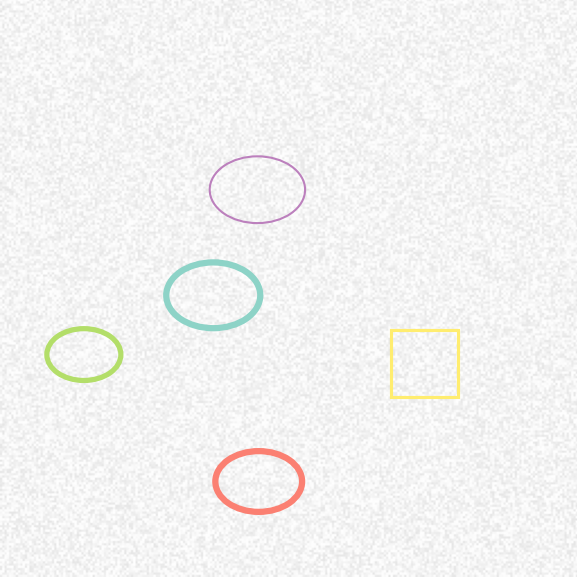[{"shape": "oval", "thickness": 3, "radius": 0.41, "center": [0.369, 0.488]}, {"shape": "oval", "thickness": 3, "radius": 0.38, "center": [0.448, 0.165]}, {"shape": "oval", "thickness": 2.5, "radius": 0.32, "center": [0.145, 0.385]}, {"shape": "oval", "thickness": 1, "radius": 0.41, "center": [0.446, 0.671]}, {"shape": "square", "thickness": 1.5, "radius": 0.29, "center": [0.735, 0.37]}]